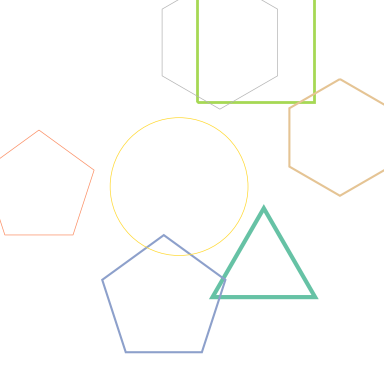[{"shape": "triangle", "thickness": 3, "radius": 0.77, "center": [0.685, 0.305]}, {"shape": "pentagon", "thickness": 0.5, "radius": 0.75, "center": [0.101, 0.512]}, {"shape": "pentagon", "thickness": 1.5, "radius": 0.84, "center": [0.425, 0.221]}, {"shape": "square", "thickness": 2, "radius": 0.76, "center": [0.664, 0.887]}, {"shape": "circle", "thickness": 0.5, "radius": 0.9, "center": [0.465, 0.515]}, {"shape": "hexagon", "thickness": 1.5, "radius": 0.76, "center": [0.883, 0.643]}, {"shape": "hexagon", "thickness": 0.5, "radius": 0.87, "center": [0.571, 0.89]}]